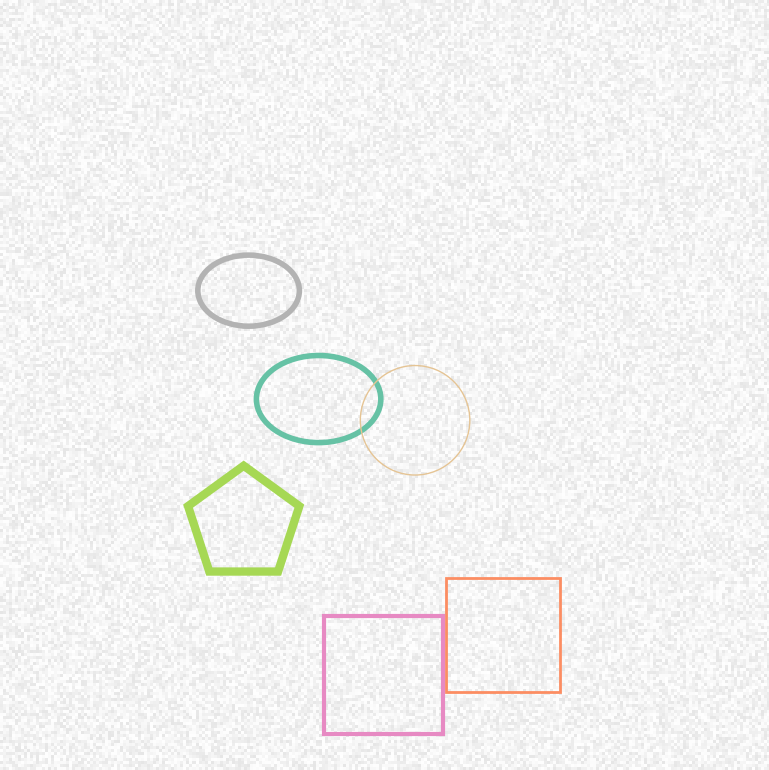[{"shape": "oval", "thickness": 2, "radius": 0.4, "center": [0.414, 0.482]}, {"shape": "square", "thickness": 1, "radius": 0.37, "center": [0.653, 0.175]}, {"shape": "square", "thickness": 1.5, "radius": 0.38, "center": [0.498, 0.123]}, {"shape": "pentagon", "thickness": 3, "radius": 0.38, "center": [0.316, 0.319]}, {"shape": "circle", "thickness": 0.5, "radius": 0.36, "center": [0.539, 0.454]}, {"shape": "oval", "thickness": 2, "radius": 0.33, "center": [0.323, 0.623]}]